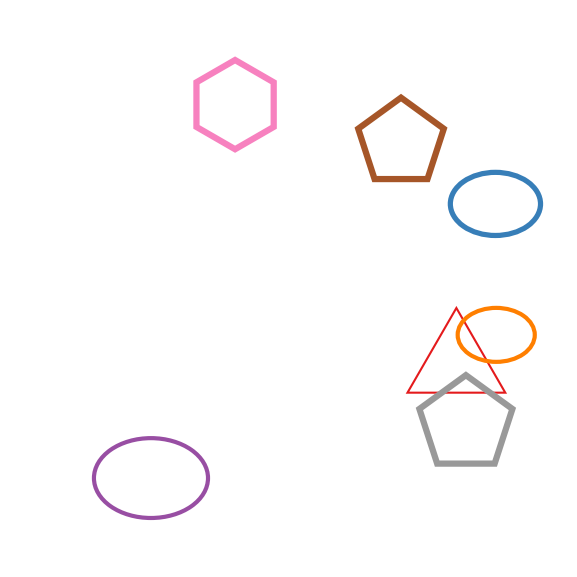[{"shape": "triangle", "thickness": 1, "radius": 0.49, "center": [0.79, 0.368]}, {"shape": "oval", "thickness": 2.5, "radius": 0.39, "center": [0.858, 0.646]}, {"shape": "oval", "thickness": 2, "radius": 0.49, "center": [0.261, 0.171]}, {"shape": "oval", "thickness": 2, "radius": 0.33, "center": [0.859, 0.419]}, {"shape": "pentagon", "thickness": 3, "radius": 0.39, "center": [0.694, 0.752]}, {"shape": "hexagon", "thickness": 3, "radius": 0.39, "center": [0.407, 0.818]}, {"shape": "pentagon", "thickness": 3, "radius": 0.42, "center": [0.807, 0.265]}]